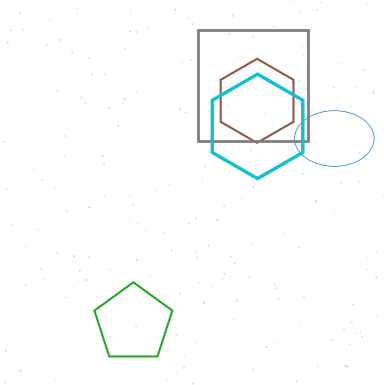[{"shape": "oval", "thickness": 0.5, "radius": 0.52, "center": [0.868, 0.64]}, {"shape": "pentagon", "thickness": 1.5, "radius": 0.53, "center": [0.346, 0.16]}, {"shape": "hexagon", "thickness": 1.5, "radius": 0.55, "center": [0.668, 0.738]}, {"shape": "square", "thickness": 2, "radius": 0.72, "center": [0.657, 0.778]}, {"shape": "hexagon", "thickness": 2.5, "radius": 0.68, "center": [0.669, 0.672]}]